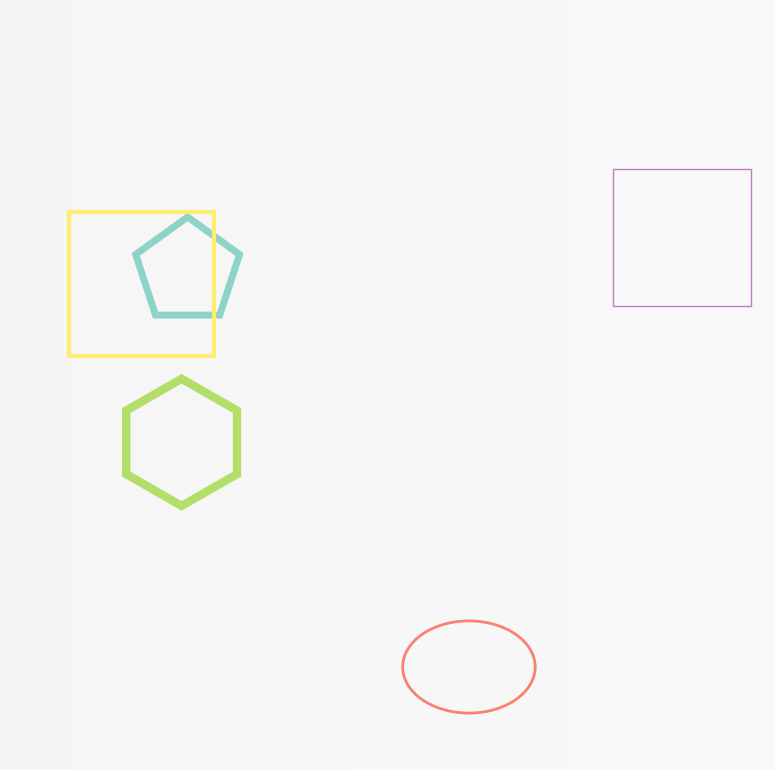[{"shape": "pentagon", "thickness": 2.5, "radius": 0.35, "center": [0.242, 0.648]}, {"shape": "oval", "thickness": 1, "radius": 0.43, "center": [0.605, 0.134]}, {"shape": "hexagon", "thickness": 3, "radius": 0.41, "center": [0.234, 0.426]}, {"shape": "square", "thickness": 0.5, "radius": 0.44, "center": [0.88, 0.692]}, {"shape": "square", "thickness": 1.5, "radius": 0.47, "center": [0.183, 0.631]}]